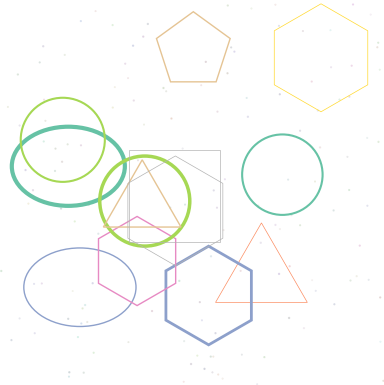[{"shape": "circle", "thickness": 1.5, "radius": 0.52, "center": [0.733, 0.546]}, {"shape": "oval", "thickness": 3, "radius": 0.73, "center": [0.177, 0.568]}, {"shape": "triangle", "thickness": 0.5, "radius": 0.69, "center": [0.679, 0.283]}, {"shape": "oval", "thickness": 1, "radius": 0.73, "center": [0.208, 0.254]}, {"shape": "hexagon", "thickness": 2, "radius": 0.64, "center": [0.542, 0.232]}, {"shape": "hexagon", "thickness": 1, "radius": 0.58, "center": [0.356, 0.322]}, {"shape": "circle", "thickness": 1.5, "radius": 0.55, "center": [0.163, 0.637]}, {"shape": "circle", "thickness": 2.5, "radius": 0.58, "center": [0.376, 0.478]}, {"shape": "hexagon", "thickness": 0.5, "radius": 0.7, "center": [0.834, 0.85]}, {"shape": "pentagon", "thickness": 1, "radius": 0.5, "center": [0.502, 0.869]}, {"shape": "triangle", "thickness": 1, "radius": 0.58, "center": [0.369, 0.468]}, {"shape": "square", "thickness": 0.5, "radius": 0.59, "center": [0.453, 0.491]}, {"shape": "hexagon", "thickness": 0.5, "radius": 0.71, "center": [0.455, 0.452]}]